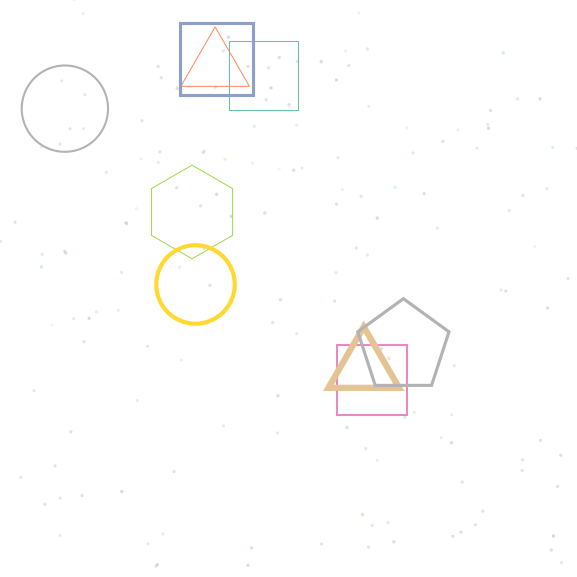[{"shape": "square", "thickness": 0.5, "radius": 0.3, "center": [0.456, 0.868]}, {"shape": "triangle", "thickness": 0.5, "radius": 0.34, "center": [0.373, 0.884]}, {"shape": "square", "thickness": 1.5, "radius": 0.31, "center": [0.375, 0.897]}, {"shape": "square", "thickness": 1, "radius": 0.3, "center": [0.644, 0.341]}, {"shape": "hexagon", "thickness": 0.5, "radius": 0.41, "center": [0.333, 0.632]}, {"shape": "circle", "thickness": 2, "radius": 0.34, "center": [0.339, 0.507]}, {"shape": "triangle", "thickness": 3, "radius": 0.35, "center": [0.63, 0.363]}, {"shape": "circle", "thickness": 1, "radius": 0.37, "center": [0.112, 0.811]}, {"shape": "pentagon", "thickness": 1.5, "radius": 0.42, "center": [0.699, 0.399]}]